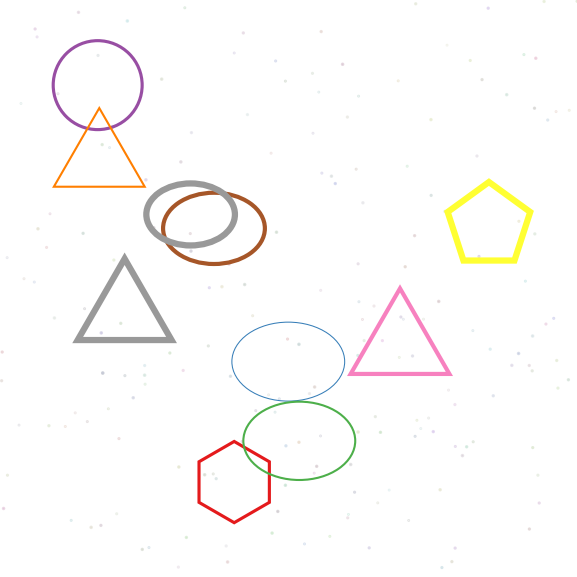[{"shape": "hexagon", "thickness": 1.5, "radius": 0.35, "center": [0.406, 0.164]}, {"shape": "oval", "thickness": 0.5, "radius": 0.49, "center": [0.499, 0.373]}, {"shape": "oval", "thickness": 1, "radius": 0.48, "center": [0.518, 0.236]}, {"shape": "circle", "thickness": 1.5, "radius": 0.39, "center": [0.169, 0.852]}, {"shape": "triangle", "thickness": 1, "radius": 0.45, "center": [0.172, 0.721]}, {"shape": "pentagon", "thickness": 3, "radius": 0.38, "center": [0.847, 0.609]}, {"shape": "oval", "thickness": 2, "radius": 0.44, "center": [0.371, 0.604]}, {"shape": "triangle", "thickness": 2, "radius": 0.49, "center": [0.693, 0.401]}, {"shape": "triangle", "thickness": 3, "radius": 0.47, "center": [0.216, 0.457]}, {"shape": "oval", "thickness": 3, "radius": 0.38, "center": [0.33, 0.628]}]